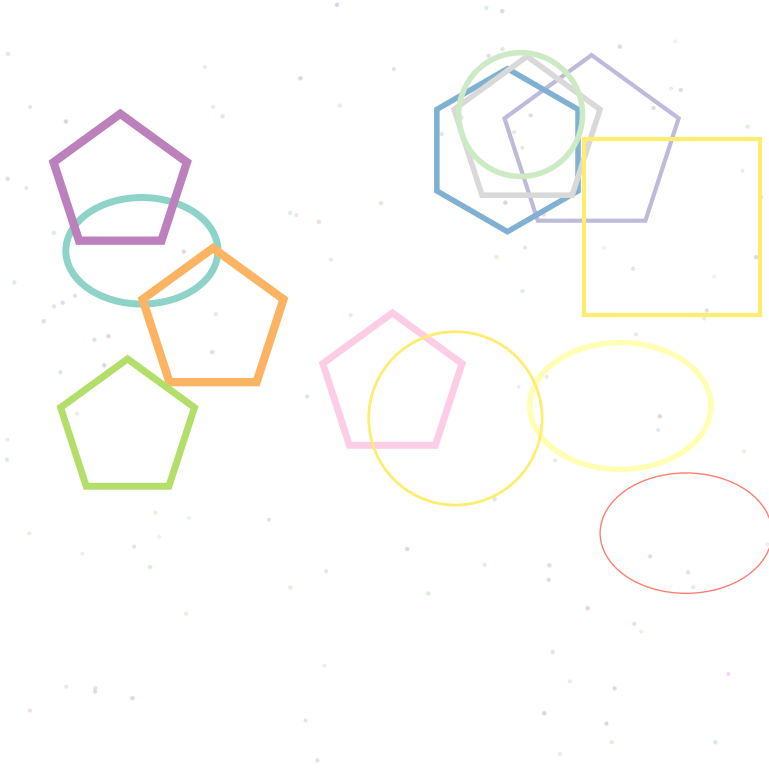[{"shape": "oval", "thickness": 2.5, "radius": 0.49, "center": [0.184, 0.674]}, {"shape": "oval", "thickness": 2, "radius": 0.59, "center": [0.806, 0.473]}, {"shape": "pentagon", "thickness": 1.5, "radius": 0.59, "center": [0.768, 0.81]}, {"shape": "oval", "thickness": 0.5, "radius": 0.56, "center": [0.891, 0.308]}, {"shape": "hexagon", "thickness": 2, "radius": 0.53, "center": [0.659, 0.805]}, {"shape": "pentagon", "thickness": 3, "radius": 0.48, "center": [0.277, 0.582]}, {"shape": "pentagon", "thickness": 2.5, "radius": 0.46, "center": [0.166, 0.442]}, {"shape": "pentagon", "thickness": 2.5, "radius": 0.48, "center": [0.51, 0.499]}, {"shape": "pentagon", "thickness": 2, "radius": 0.5, "center": [0.684, 0.827]}, {"shape": "pentagon", "thickness": 3, "radius": 0.46, "center": [0.156, 0.761]}, {"shape": "circle", "thickness": 2, "radius": 0.4, "center": [0.676, 0.851]}, {"shape": "circle", "thickness": 1, "radius": 0.56, "center": [0.591, 0.457]}, {"shape": "square", "thickness": 1.5, "radius": 0.57, "center": [0.873, 0.705]}]